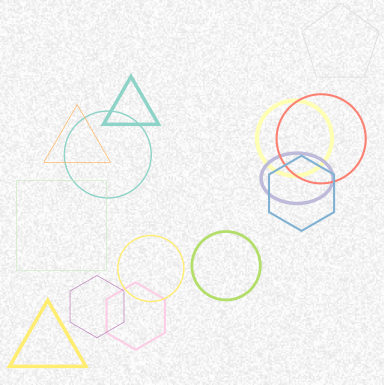[{"shape": "circle", "thickness": 1, "radius": 0.56, "center": [0.28, 0.599]}, {"shape": "triangle", "thickness": 2.5, "radius": 0.41, "center": [0.34, 0.718]}, {"shape": "circle", "thickness": 3, "radius": 0.49, "center": [0.765, 0.641]}, {"shape": "oval", "thickness": 2.5, "radius": 0.47, "center": [0.772, 0.537]}, {"shape": "circle", "thickness": 1.5, "radius": 0.58, "center": [0.834, 0.639]}, {"shape": "hexagon", "thickness": 1.5, "radius": 0.49, "center": [0.783, 0.498]}, {"shape": "triangle", "thickness": 0.5, "radius": 0.5, "center": [0.2, 0.628]}, {"shape": "circle", "thickness": 2, "radius": 0.44, "center": [0.587, 0.31]}, {"shape": "hexagon", "thickness": 1.5, "radius": 0.44, "center": [0.353, 0.179]}, {"shape": "pentagon", "thickness": 0.5, "radius": 0.53, "center": [0.885, 0.885]}, {"shape": "hexagon", "thickness": 0.5, "radius": 0.4, "center": [0.252, 0.204]}, {"shape": "square", "thickness": 0.5, "radius": 0.58, "center": [0.159, 0.415]}, {"shape": "circle", "thickness": 1, "radius": 0.43, "center": [0.392, 0.303]}, {"shape": "triangle", "thickness": 2.5, "radius": 0.57, "center": [0.124, 0.106]}]